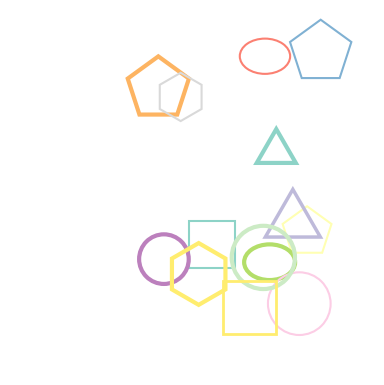[{"shape": "square", "thickness": 1.5, "radius": 0.3, "center": [0.55, 0.365]}, {"shape": "triangle", "thickness": 3, "radius": 0.29, "center": [0.718, 0.606]}, {"shape": "pentagon", "thickness": 1.5, "radius": 0.33, "center": [0.798, 0.398]}, {"shape": "triangle", "thickness": 2.5, "radius": 0.41, "center": [0.761, 0.426]}, {"shape": "oval", "thickness": 1.5, "radius": 0.33, "center": [0.688, 0.854]}, {"shape": "pentagon", "thickness": 1.5, "radius": 0.42, "center": [0.833, 0.865]}, {"shape": "pentagon", "thickness": 3, "radius": 0.42, "center": [0.411, 0.77]}, {"shape": "oval", "thickness": 3, "radius": 0.33, "center": [0.7, 0.319]}, {"shape": "circle", "thickness": 1.5, "radius": 0.41, "center": [0.777, 0.211]}, {"shape": "hexagon", "thickness": 1.5, "radius": 0.31, "center": [0.469, 0.748]}, {"shape": "circle", "thickness": 3, "radius": 0.32, "center": [0.426, 0.327]}, {"shape": "circle", "thickness": 3, "radius": 0.41, "center": [0.684, 0.331]}, {"shape": "square", "thickness": 2, "radius": 0.35, "center": [0.649, 0.201]}, {"shape": "hexagon", "thickness": 3, "radius": 0.4, "center": [0.516, 0.288]}]